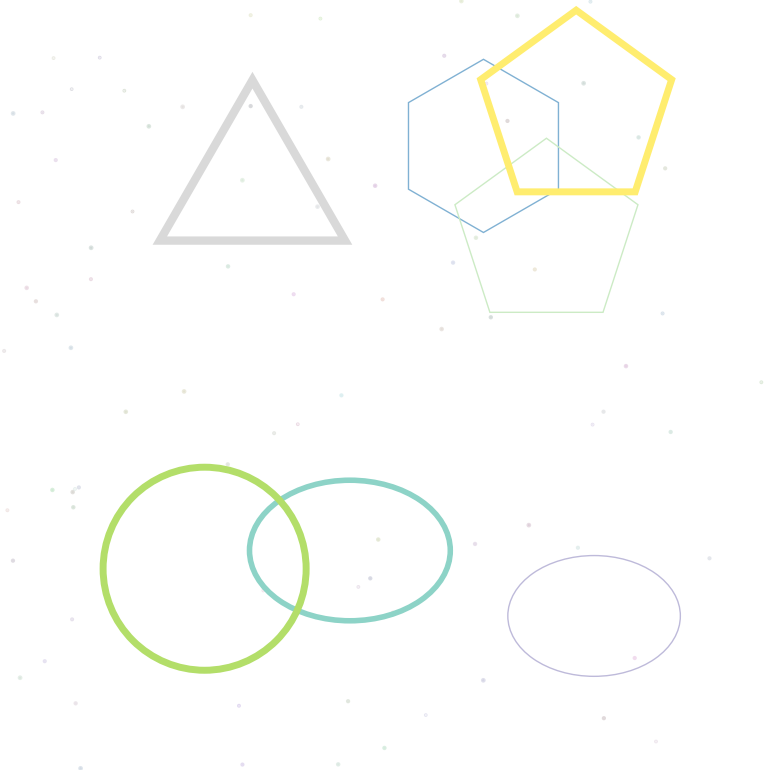[{"shape": "oval", "thickness": 2, "radius": 0.65, "center": [0.454, 0.285]}, {"shape": "oval", "thickness": 0.5, "radius": 0.56, "center": [0.772, 0.2]}, {"shape": "hexagon", "thickness": 0.5, "radius": 0.56, "center": [0.628, 0.811]}, {"shape": "circle", "thickness": 2.5, "radius": 0.66, "center": [0.266, 0.261]}, {"shape": "triangle", "thickness": 3, "radius": 0.69, "center": [0.328, 0.757]}, {"shape": "pentagon", "thickness": 0.5, "radius": 0.62, "center": [0.71, 0.695]}, {"shape": "pentagon", "thickness": 2.5, "radius": 0.65, "center": [0.748, 0.856]}]